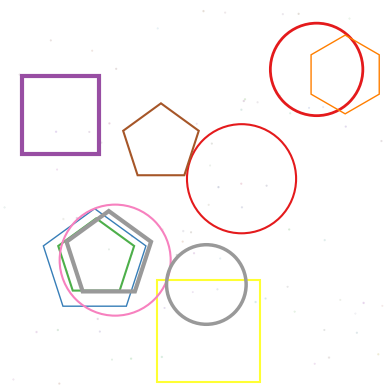[{"shape": "circle", "thickness": 1.5, "radius": 0.71, "center": [0.627, 0.536]}, {"shape": "circle", "thickness": 2, "radius": 0.6, "center": [0.822, 0.82]}, {"shape": "pentagon", "thickness": 1, "radius": 0.7, "center": [0.246, 0.318]}, {"shape": "pentagon", "thickness": 1.5, "radius": 0.52, "center": [0.25, 0.329]}, {"shape": "square", "thickness": 3, "radius": 0.5, "center": [0.157, 0.702]}, {"shape": "hexagon", "thickness": 1, "radius": 0.51, "center": [0.897, 0.807]}, {"shape": "square", "thickness": 1.5, "radius": 0.67, "center": [0.541, 0.14]}, {"shape": "pentagon", "thickness": 1.5, "radius": 0.52, "center": [0.418, 0.628]}, {"shape": "circle", "thickness": 1.5, "radius": 0.72, "center": [0.299, 0.324]}, {"shape": "pentagon", "thickness": 3, "radius": 0.58, "center": [0.283, 0.336]}, {"shape": "circle", "thickness": 2.5, "radius": 0.52, "center": [0.536, 0.261]}]